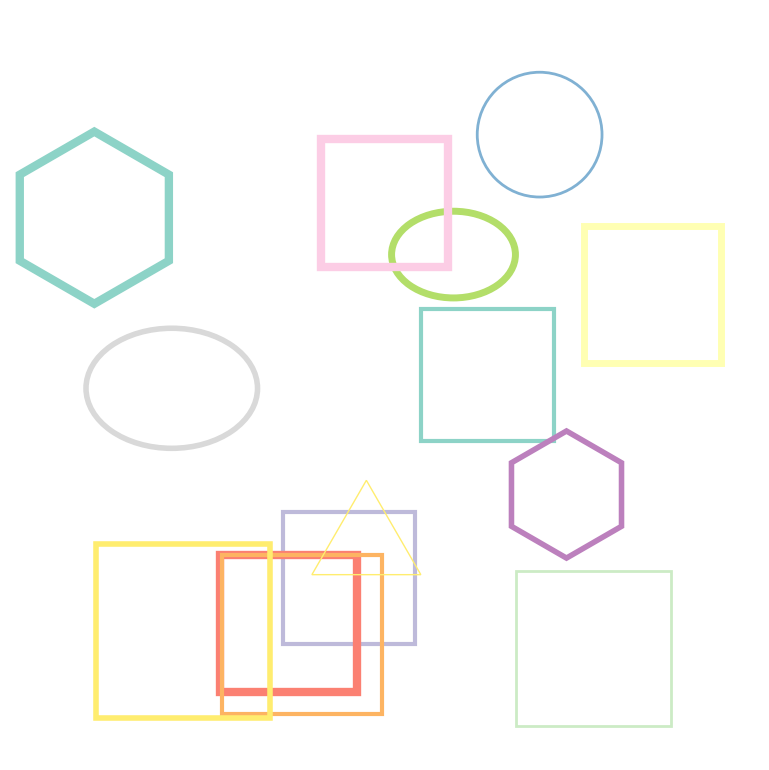[{"shape": "square", "thickness": 1.5, "radius": 0.43, "center": [0.633, 0.513]}, {"shape": "hexagon", "thickness": 3, "radius": 0.56, "center": [0.123, 0.717]}, {"shape": "square", "thickness": 2.5, "radius": 0.45, "center": [0.848, 0.618]}, {"shape": "square", "thickness": 1.5, "radius": 0.43, "center": [0.454, 0.25]}, {"shape": "square", "thickness": 3, "radius": 0.44, "center": [0.375, 0.19]}, {"shape": "circle", "thickness": 1, "radius": 0.41, "center": [0.701, 0.825]}, {"shape": "square", "thickness": 1.5, "radius": 0.52, "center": [0.392, 0.176]}, {"shape": "oval", "thickness": 2.5, "radius": 0.4, "center": [0.589, 0.669]}, {"shape": "square", "thickness": 3, "radius": 0.41, "center": [0.499, 0.736]}, {"shape": "oval", "thickness": 2, "radius": 0.56, "center": [0.223, 0.496]}, {"shape": "hexagon", "thickness": 2, "radius": 0.41, "center": [0.736, 0.358]}, {"shape": "square", "thickness": 1, "radius": 0.5, "center": [0.771, 0.158]}, {"shape": "square", "thickness": 2, "radius": 0.56, "center": [0.238, 0.181]}, {"shape": "triangle", "thickness": 0.5, "radius": 0.41, "center": [0.476, 0.295]}]